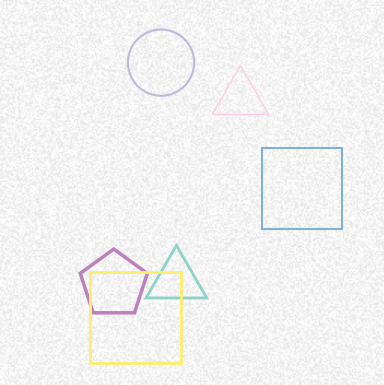[{"shape": "triangle", "thickness": 2, "radius": 0.45, "center": [0.458, 0.272]}, {"shape": "circle", "thickness": 1.5, "radius": 0.43, "center": [0.418, 0.837]}, {"shape": "square", "thickness": 1.5, "radius": 0.52, "center": [0.785, 0.511]}, {"shape": "triangle", "thickness": 1, "radius": 0.42, "center": [0.625, 0.745]}, {"shape": "pentagon", "thickness": 2.5, "radius": 0.46, "center": [0.296, 0.262]}, {"shape": "square", "thickness": 2, "radius": 0.59, "center": [0.352, 0.176]}]